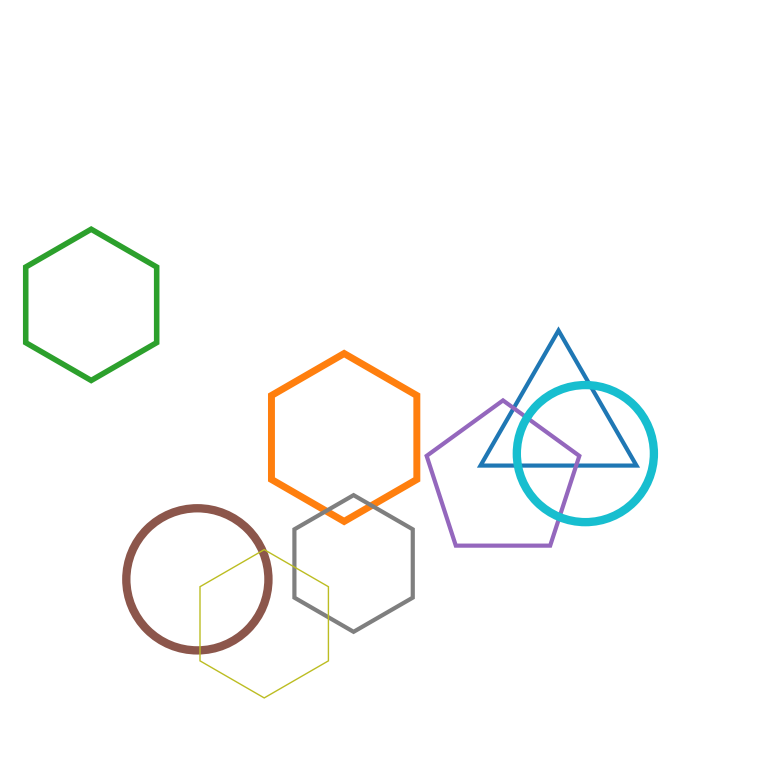[{"shape": "triangle", "thickness": 1.5, "radius": 0.58, "center": [0.725, 0.454]}, {"shape": "hexagon", "thickness": 2.5, "radius": 0.55, "center": [0.447, 0.432]}, {"shape": "hexagon", "thickness": 2, "radius": 0.49, "center": [0.118, 0.604]}, {"shape": "pentagon", "thickness": 1.5, "radius": 0.52, "center": [0.653, 0.376]}, {"shape": "circle", "thickness": 3, "radius": 0.46, "center": [0.256, 0.248]}, {"shape": "hexagon", "thickness": 1.5, "radius": 0.44, "center": [0.459, 0.268]}, {"shape": "hexagon", "thickness": 0.5, "radius": 0.48, "center": [0.343, 0.19]}, {"shape": "circle", "thickness": 3, "radius": 0.45, "center": [0.76, 0.411]}]